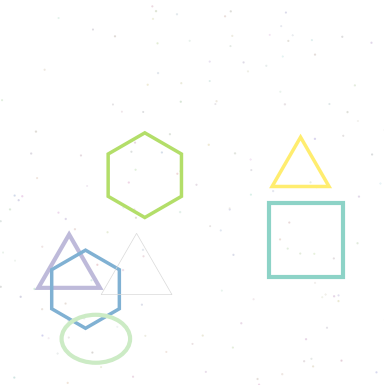[{"shape": "square", "thickness": 3, "radius": 0.48, "center": [0.795, 0.376]}, {"shape": "triangle", "thickness": 3, "radius": 0.46, "center": [0.18, 0.299]}, {"shape": "hexagon", "thickness": 2.5, "radius": 0.51, "center": [0.222, 0.249]}, {"shape": "hexagon", "thickness": 2.5, "radius": 0.55, "center": [0.376, 0.545]}, {"shape": "triangle", "thickness": 0.5, "radius": 0.53, "center": [0.355, 0.288]}, {"shape": "oval", "thickness": 3, "radius": 0.44, "center": [0.249, 0.12]}, {"shape": "triangle", "thickness": 2.5, "radius": 0.43, "center": [0.781, 0.558]}]